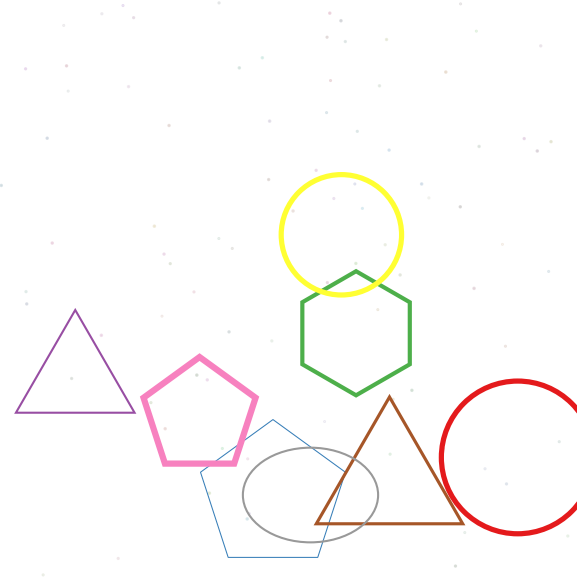[{"shape": "circle", "thickness": 2.5, "radius": 0.66, "center": [0.896, 0.207]}, {"shape": "pentagon", "thickness": 0.5, "radius": 0.66, "center": [0.473, 0.141]}, {"shape": "hexagon", "thickness": 2, "radius": 0.54, "center": [0.617, 0.422]}, {"shape": "triangle", "thickness": 1, "radius": 0.59, "center": [0.13, 0.344]}, {"shape": "circle", "thickness": 2.5, "radius": 0.52, "center": [0.591, 0.593]}, {"shape": "triangle", "thickness": 1.5, "radius": 0.73, "center": [0.674, 0.165]}, {"shape": "pentagon", "thickness": 3, "radius": 0.51, "center": [0.346, 0.279]}, {"shape": "oval", "thickness": 1, "radius": 0.59, "center": [0.538, 0.142]}]